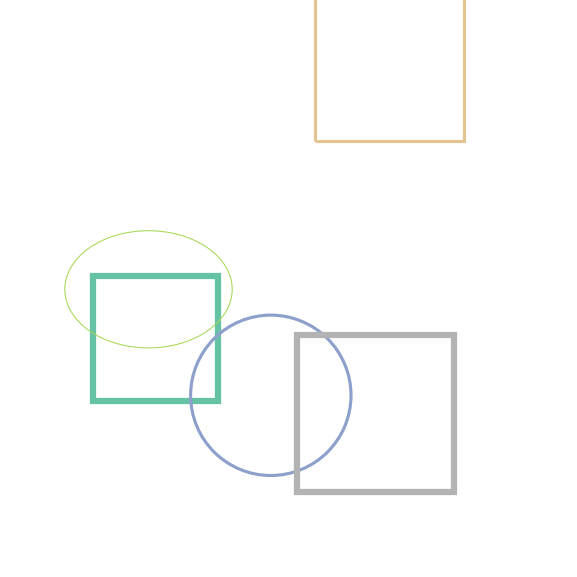[{"shape": "square", "thickness": 3, "radius": 0.54, "center": [0.27, 0.413]}, {"shape": "circle", "thickness": 1.5, "radius": 0.69, "center": [0.469, 0.315]}, {"shape": "oval", "thickness": 0.5, "radius": 0.72, "center": [0.257, 0.498]}, {"shape": "square", "thickness": 1.5, "radius": 0.65, "center": [0.675, 0.885]}, {"shape": "square", "thickness": 3, "radius": 0.68, "center": [0.651, 0.283]}]